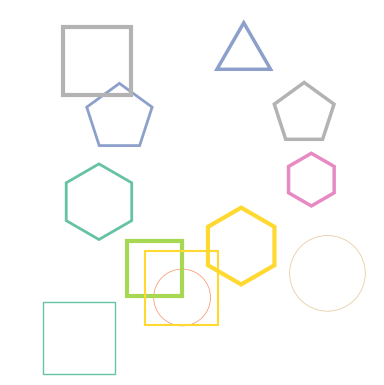[{"shape": "hexagon", "thickness": 2, "radius": 0.49, "center": [0.257, 0.476]}, {"shape": "square", "thickness": 1, "radius": 0.47, "center": [0.205, 0.122]}, {"shape": "circle", "thickness": 0.5, "radius": 0.37, "center": [0.473, 0.227]}, {"shape": "pentagon", "thickness": 2, "radius": 0.45, "center": [0.31, 0.694]}, {"shape": "triangle", "thickness": 2.5, "radius": 0.4, "center": [0.633, 0.86]}, {"shape": "hexagon", "thickness": 2.5, "radius": 0.34, "center": [0.809, 0.533]}, {"shape": "square", "thickness": 3, "radius": 0.36, "center": [0.402, 0.302]}, {"shape": "square", "thickness": 1.5, "radius": 0.48, "center": [0.471, 0.251]}, {"shape": "hexagon", "thickness": 3, "radius": 0.5, "center": [0.626, 0.361]}, {"shape": "circle", "thickness": 0.5, "radius": 0.49, "center": [0.851, 0.29]}, {"shape": "square", "thickness": 3, "radius": 0.44, "center": [0.252, 0.842]}, {"shape": "pentagon", "thickness": 2.5, "radius": 0.41, "center": [0.79, 0.704]}]